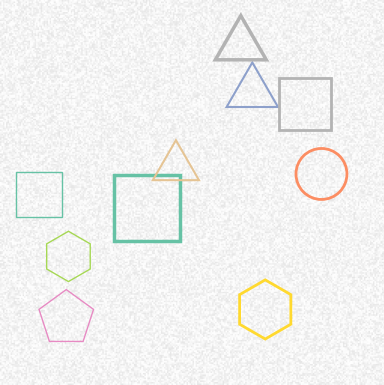[{"shape": "square", "thickness": 2.5, "radius": 0.42, "center": [0.382, 0.46]}, {"shape": "square", "thickness": 1, "radius": 0.3, "center": [0.102, 0.495]}, {"shape": "circle", "thickness": 2, "radius": 0.33, "center": [0.835, 0.548]}, {"shape": "triangle", "thickness": 1.5, "radius": 0.39, "center": [0.655, 0.761]}, {"shape": "pentagon", "thickness": 1, "radius": 0.37, "center": [0.172, 0.173]}, {"shape": "hexagon", "thickness": 1, "radius": 0.33, "center": [0.178, 0.334]}, {"shape": "hexagon", "thickness": 2, "radius": 0.38, "center": [0.689, 0.196]}, {"shape": "triangle", "thickness": 1.5, "radius": 0.35, "center": [0.457, 0.567]}, {"shape": "triangle", "thickness": 2.5, "radius": 0.38, "center": [0.625, 0.883]}, {"shape": "square", "thickness": 2, "radius": 0.34, "center": [0.792, 0.73]}]